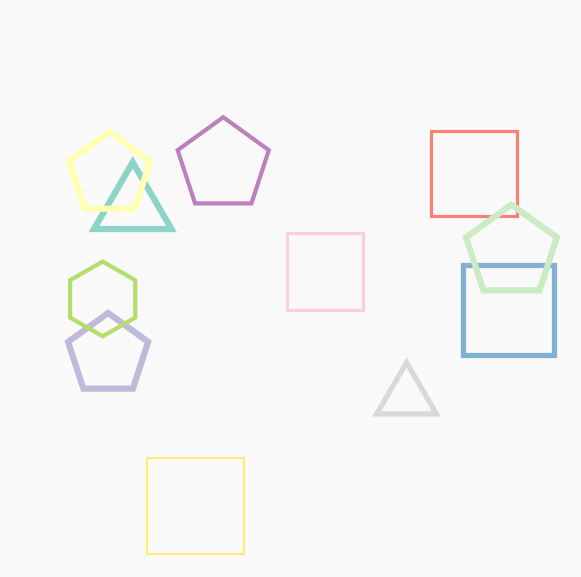[{"shape": "triangle", "thickness": 3, "radius": 0.38, "center": [0.228, 0.641]}, {"shape": "pentagon", "thickness": 3, "radius": 0.37, "center": [0.189, 0.697]}, {"shape": "pentagon", "thickness": 3, "radius": 0.36, "center": [0.186, 0.385]}, {"shape": "square", "thickness": 1.5, "radius": 0.37, "center": [0.816, 0.699]}, {"shape": "square", "thickness": 2.5, "radius": 0.39, "center": [0.875, 0.462]}, {"shape": "hexagon", "thickness": 2, "radius": 0.32, "center": [0.177, 0.482]}, {"shape": "square", "thickness": 1.5, "radius": 0.33, "center": [0.559, 0.529]}, {"shape": "triangle", "thickness": 2.5, "radius": 0.3, "center": [0.699, 0.312]}, {"shape": "pentagon", "thickness": 2, "radius": 0.41, "center": [0.384, 0.714]}, {"shape": "pentagon", "thickness": 3, "radius": 0.41, "center": [0.88, 0.563]}, {"shape": "square", "thickness": 1, "radius": 0.42, "center": [0.337, 0.123]}]